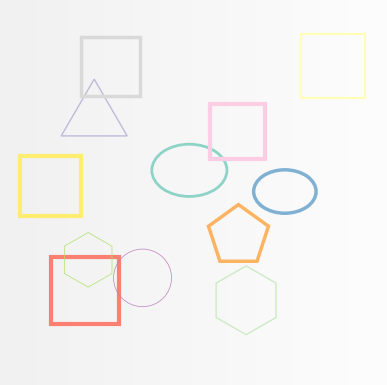[{"shape": "oval", "thickness": 2, "radius": 0.48, "center": [0.489, 0.558]}, {"shape": "square", "thickness": 1.5, "radius": 0.41, "center": [0.86, 0.829]}, {"shape": "triangle", "thickness": 1, "radius": 0.49, "center": [0.243, 0.696]}, {"shape": "square", "thickness": 3, "radius": 0.43, "center": [0.219, 0.246]}, {"shape": "oval", "thickness": 2.5, "radius": 0.4, "center": [0.735, 0.503]}, {"shape": "pentagon", "thickness": 2.5, "radius": 0.41, "center": [0.615, 0.387]}, {"shape": "hexagon", "thickness": 0.5, "radius": 0.35, "center": [0.228, 0.325]}, {"shape": "square", "thickness": 3, "radius": 0.35, "center": [0.612, 0.659]}, {"shape": "square", "thickness": 2.5, "radius": 0.38, "center": [0.284, 0.827]}, {"shape": "circle", "thickness": 0.5, "radius": 0.37, "center": [0.368, 0.278]}, {"shape": "hexagon", "thickness": 1, "radius": 0.45, "center": [0.635, 0.22]}, {"shape": "square", "thickness": 3, "radius": 0.39, "center": [0.131, 0.517]}]